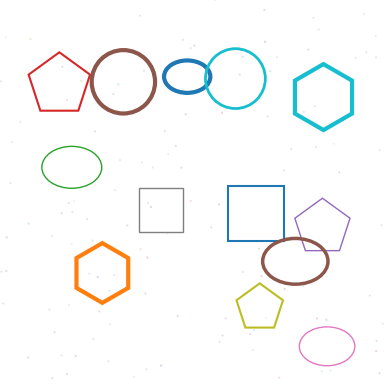[{"shape": "square", "thickness": 1.5, "radius": 0.36, "center": [0.665, 0.446]}, {"shape": "oval", "thickness": 3, "radius": 0.3, "center": [0.486, 0.801]}, {"shape": "hexagon", "thickness": 3, "radius": 0.39, "center": [0.266, 0.291]}, {"shape": "oval", "thickness": 1, "radius": 0.39, "center": [0.186, 0.565]}, {"shape": "pentagon", "thickness": 1.5, "radius": 0.42, "center": [0.154, 0.78]}, {"shape": "pentagon", "thickness": 1, "radius": 0.38, "center": [0.838, 0.41]}, {"shape": "circle", "thickness": 3, "radius": 0.41, "center": [0.32, 0.788]}, {"shape": "oval", "thickness": 2.5, "radius": 0.42, "center": [0.767, 0.321]}, {"shape": "oval", "thickness": 1, "radius": 0.36, "center": [0.85, 0.101]}, {"shape": "square", "thickness": 1, "radius": 0.29, "center": [0.418, 0.455]}, {"shape": "pentagon", "thickness": 1.5, "radius": 0.32, "center": [0.675, 0.201]}, {"shape": "hexagon", "thickness": 3, "radius": 0.43, "center": [0.84, 0.748]}, {"shape": "circle", "thickness": 2, "radius": 0.39, "center": [0.611, 0.796]}]